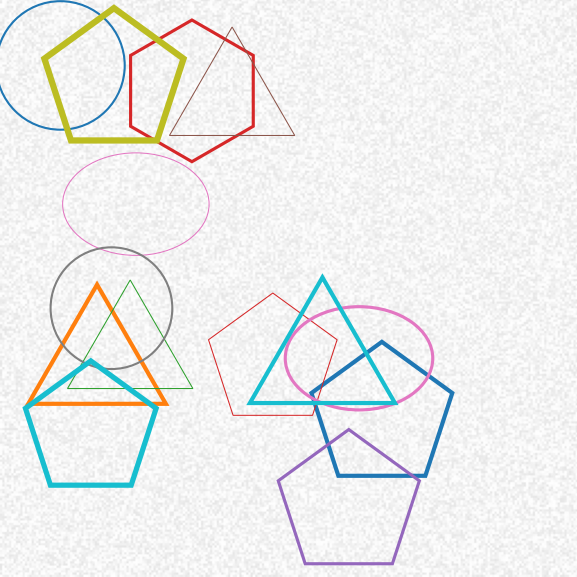[{"shape": "pentagon", "thickness": 2, "radius": 0.64, "center": [0.661, 0.279]}, {"shape": "circle", "thickness": 1, "radius": 0.56, "center": [0.105, 0.886]}, {"shape": "triangle", "thickness": 2, "radius": 0.69, "center": [0.168, 0.369]}, {"shape": "triangle", "thickness": 0.5, "radius": 0.63, "center": [0.225, 0.389]}, {"shape": "pentagon", "thickness": 0.5, "radius": 0.59, "center": [0.472, 0.375]}, {"shape": "hexagon", "thickness": 1.5, "radius": 0.61, "center": [0.332, 0.842]}, {"shape": "pentagon", "thickness": 1.5, "radius": 0.64, "center": [0.604, 0.127]}, {"shape": "triangle", "thickness": 0.5, "radius": 0.63, "center": [0.402, 0.827]}, {"shape": "oval", "thickness": 0.5, "radius": 0.63, "center": [0.235, 0.646]}, {"shape": "oval", "thickness": 1.5, "radius": 0.64, "center": [0.622, 0.379]}, {"shape": "circle", "thickness": 1, "radius": 0.53, "center": [0.193, 0.465]}, {"shape": "pentagon", "thickness": 3, "radius": 0.63, "center": [0.197, 0.858]}, {"shape": "pentagon", "thickness": 2.5, "radius": 0.59, "center": [0.157, 0.255]}, {"shape": "triangle", "thickness": 2, "radius": 0.72, "center": [0.558, 0.374]}]